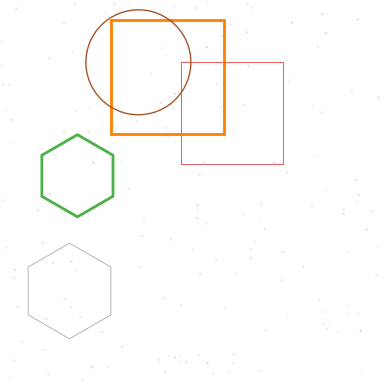[{"shape": "square", "thickness": 0.5, "radius": 0.66, "center": [0.603, 0.707]}, {"shape": "hexagon", "thickness": 2, "radius": 0.53, "center": [0.201, 0.543]}, {"shape": "square", "thickness": 2, "radius": 0.74, "center": [0.435, 0.799]}, {"shape": "circle", "thickness": 1, "radius": 0.68, "center": [0.359, 0.838]}, {"shape": "hexagon", "thickness": 0.5, "radius": 0.62, "center": [0.181, 0.244]}]